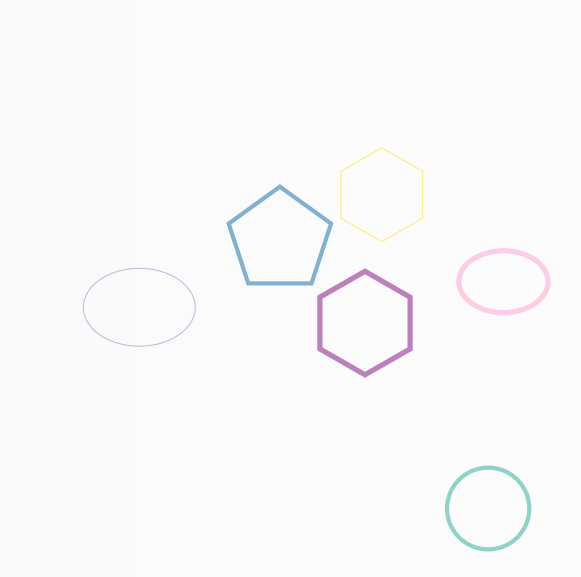[{"shape": "circle", "thickness": 2, "radius": 0.35, "center": [0.84, 0.119]}, {"shape": "oval", "thickness": 0.5, "radius": 0.48, "center": [0.24, 0.467]}, {"shape": "pentagon", "thickness": 2, "radius": 0.46, "center": [0.481, 0.583]}, {"shape": "oval", "thickness": 2.5, "radius": 0.38, "center": [0.866, 0.511]}, {"shape": "hexagon", "thickness": 2.5, "radius": 0.45, "center": [0.628, 0.44]}, {"shape": "hexagon", "thickness": 0.5, "radius": 0.41, "center": [0.657, 0.662]}]